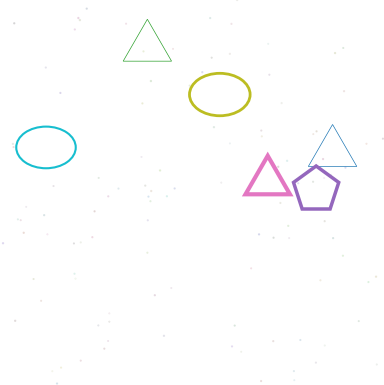[{"shape": "triangle", "thickness": 0.5, "radius": 0.36, "center": [0.864, 0.604]}, {"shape": "triangle", "thickness": 0.5, "radius": 0.36, "center": [0.383, 0.877]}, {"shape": "pentagon", "thickness": 2.5, "radius": 0.31, "center": [0.821, 0.507]}, {"shape": "triangle", "thickness": 3, "radius": 0.33, "center": [0.695, 0.529]}, {"shape": "oval", "thickness": 2, "radius": 0.39, "center": [0.571, 0.754]}, {"shape": "oval", "thickness": 1.5, "radius": 0.39, "center": [0.119, 0.617]}]